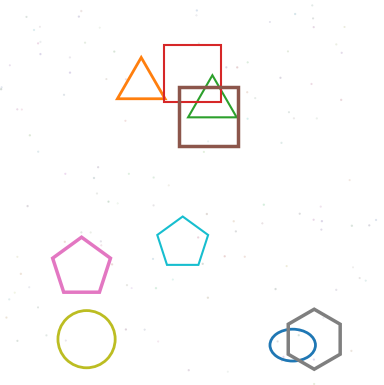[{"shape": "oval", "thickness": 2, "radius": 0.3, "center": [0.76, 0.104]}, {"shape": "triangle", "thickness": 2, "radius": 0.36, "center": [0.367, 0.779]}, {"shape": "triangle", "thickness": 1.5, "radius": 0.36, "center": [0.552, 0.732]}, {"shape": "square", "thickness": 1.5, "radius": 0.37, "center": [0.499, 0.809]}, {"shape": "square", "thickness": 2.5, "radius": 0.38, "center": [0.541, 0.698]}, {"shape": "pentagon", "thickness": 2.5, "radius": 0.39, "center": [0.212, 0.305]}, {"shape": "hexagon", "thickness": 2.5, "radius": 0.39, "center": [0.816, 0.119]}, {"shape": "circle", "thickness": 2, "radius": 0.37, "center": [0.225, 0.119]}, {"shape": "pentagon", "thickness": 1.5, "radius": 0.35, "center": [0.475, 0.368]}]